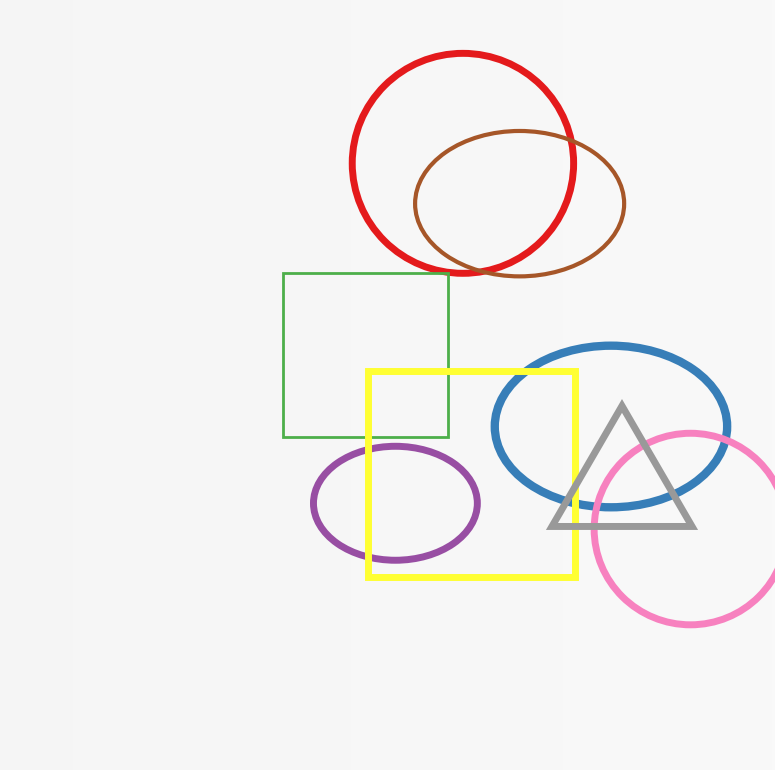[{"shape": "circle", "thickness": 2.5, "radius": 0.71, "center": [0.597, 0.788]}, {"shape": "oval", "thickness": 3, "radius": 0.75, "center": [0.788, 0.446]}, {"shape": "square", "thickness": 1, "radius": 0.53, "center": [0.472, 0.538]}, {"shape": "oval", "thickness": 2.5, "radius": 0.53, "center": [0.51, 0.346]}, {"shape": "square", "thickness": 2.5, "radius": 0.67, "center": [0.608, 0.385]}, {"shape": "oval", "thickness": 1.5, "radius": 0.67, "center": [0.67, 0.735]}, {"shape": "circle", "thickness": 2.5, "radius": 0.62, "center": [0.891, 0.313]}, {"shape": "triangle", "thickness": 2.5, "radius": 0.52, "center": [0.803, 0.368]}]